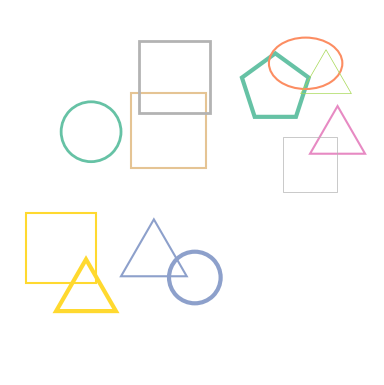[{"shape": "pentagon", "thickness": 3, "radius": 0.46, "center": [0.715, 0.77]}, {"shape": "circle", "thickness": 2, "radius": 0.39, "center": [0.237, 0.658]}, {"shape": "oval", "thickness": 1.5, "radius": 0.48, "center": [0.794, 0.836]}, {"shape": "circle", "thickness": 3, "radius": 0.34, "center": [0.506, 0.279]}, {"shape": "triangle", "thickness": 1.5, "radius": 0.49, "center": [0.4, 0.332]}, {"shape": "triangle", "thickness": 1.5, "radius": 0.41, "center": [0.877, 0.642]}, {"shape": "triangle", "thickness": 0.5, "radius": 0.38, "center": [0.847, 0.795]}, {"shape": "square", "thickness": 1.5, "radius": 0.45, "center": [0.159, 0.356]}, {"shape": "triangle", "thickness": 3, "radius": 0.45, "center": [0.223, 0.237]}, {"shape": "square", "thickness": 1.5, "radius": 0.49, "center": [0.437, 0.661]}, {"shape": "square", "thickness": 0.5, "radius": 0.35, "center": [0.804, 0.573]}, {"shape": "square", "thickness": 2, "radius": 0.47, "center": [0.453, 0.801]}]